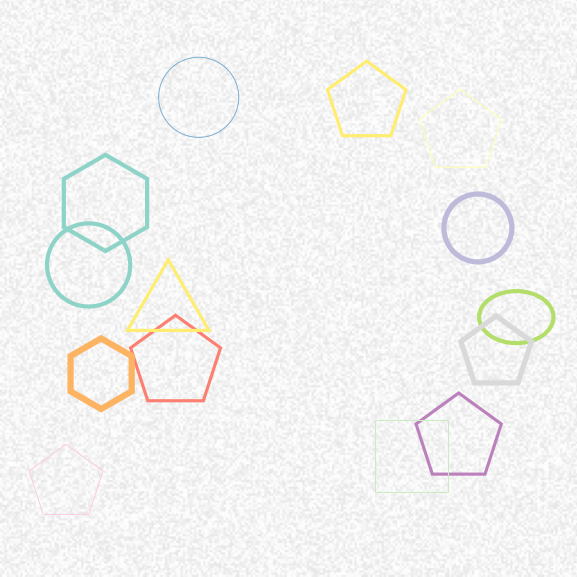[{"shape": "circle", "thickness": 2, "radius": 0.36, "center": [0.153, 0.54]}, {"shape": "hexagon", "thickness": 2, "radius": 0.42, "center": [0.183, 0.648]}, {"shape": "pentagon", "thickness": 0.5, "radius": 0.37, "center": [0.797, 0.77]}, {"shape": "circle", "thickness": 2.5, "radius": 0.29, "center": [0.827, 0.604]}, {"shape": "pentagon", "thickness": 1.5, "radius": 0.41, "center": [0.304, 0.371]}, {"shape": "circle", "thickness": 0.5, "radius": 0.35, "center": [0.344, 0.831]}, {"shape": "hexagon", "thickness": 3, "radius": 0.31, "center": [0.175, 0.352]}, {"shape": "oval", "thickness": 2, "radius": 0.32, "center": [0.894, 0.45]}, {"shape": "pentagon", "thickness": 0.5, "radius": 0.34, "center": [0.114, 0.163]}, {"shape": "pentagon", "thickness": 2.5, "radius": 0.32, "center": [0.859, 0.388]}, {"shape": "pentagon", "thickness": 1.5, "radius": 0.39, "center": [0.794, 0.241]}, {"shape": "square", "thickness": 0.5, "radius": 0.31, "center": [0.713, 0.21]}, {"shape": "pentagon", "thickness": 1.5, "radius": 0.36, "center": [0.635, 0.822]}, {"shape": "triangle", "thickness": 1.5, "radius": 0.41, "center": [0.291, 0.468]}]